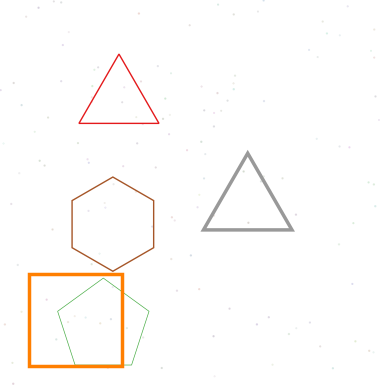[{"shape": "triangle", "thickness": 1, "radius": 0.6, "center": [0.309, 0.74]}, {"shape": "pentagon", "thickness": 0.5, "radius": 0.62, "center": [0.268, 0.153]}, {"shape": "square", "thickness": 2.5, "radius": 0.6, "center": [0.196, 0.169]}, {"shape": "hexagon", "thickness": 1, "radius": 0.61, "center": [0.293, 0.418]}, {"shape": "triangle", "thickness": 2.5, "radius": 0.66, "center": [0.643, 0.469]}]